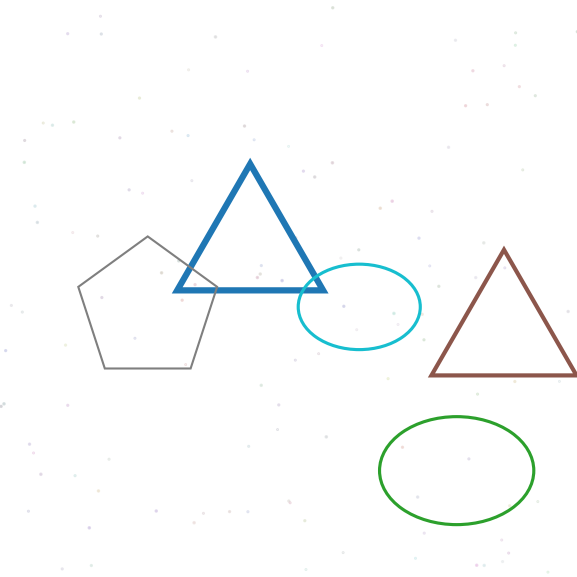[{"shape": "triangle", "thickness": 3, "radius": 0.73, "center": [0.433, 0.569]}, {"shape": "oval", "thickness": 1.5, "radius": 0.67, "center": [0.791, 0.184]}, {"shape": "triangle", "thickness": 2, "radius": 0.73, "center": [0.873, 0.422]}, {"shape": "pentagon", "thickness": 1, "radius": 0.63, "center": [0.256, 0.463]}, {"shape": "oval", "thickness": 1.5, "radius": 0.53, "center": [0.622, 0.468]}]